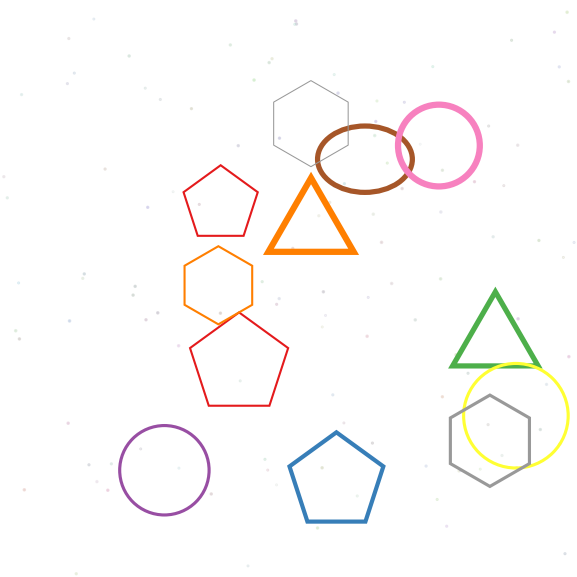[{"shape": "pentagon", "thickness": 1, "radius": 0.45, "center": [0.414, 0.369]}, {"shape": "pentagon", "thickness": 1, "radius": 0.34, "center": [0.382, 0.645]}, {"shape": "pentagon", "thickness": 2, "radius": 0.43, "center": [0.583, 0.165]}, {"shape": "triangle", "thickness": 2.5, "radius": 0.43, "center": [0.858, 0.408]}, {"shape": "circle", "thickness": 1.5, "radius": 0.39, "center": [0.285, 0.185]}, {"shape": "hexagon", "thickness": 1, "radius": 0.34, "center": [0.378, 0.505]}, {"shape": "triangle", "thickness": 3, "radius": 0.43, "center": [0.539, 0.606]}, {"shape": "circle", "thickness": 1.5, "radius": 0.45, "center": [0.893, 0.279]}, {"shape": "oval", "thickness": 2.5, "radius": 0.41, "center": [0.632, 0.723]}, {"shape": "circle", "thickness": 3, "radius": 0.35, "center": [0.76, 0.747]}, {"shape": "hexagon", "thickness": 1.5, "radius": 0.4, "center": [0.848, 0.236]}, {"shape": "hexagon", "thickness": 0.5, "radius": 0.37, "center": [0.538, 0.785]}]